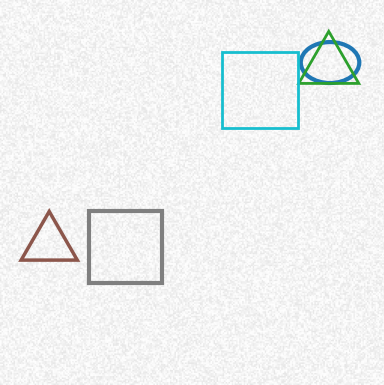[{"shape": "oval", "thickness": 3, "radius": 0.38, "center": [0.857, 0.838]}, {"shape": "triangle", "thickness": 2, "radius": 0.45, "center": [0.854, 0.828]}, {"shape": "triangle", "thickness": 2.5, "radius": 0.42, "center": [0.128, 0.367]}, {"shape": "square", "thickness": 3, "radius": 0.47, "center": [0.326, 0.358]}, {"shape": "square", "thickness": 2, "radius": 0.49, "center": [0.674, 0.766]}]